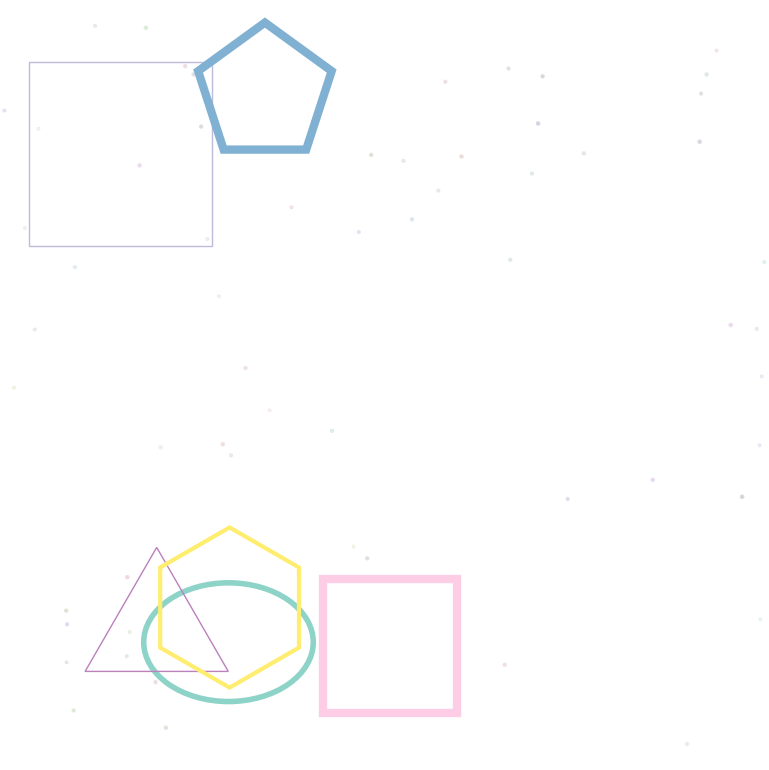[{"shape": "oval", "thickness": 2, "radius": 0.55, "center": [0.297, 0.166]}, {"shape": "square", "thickness": 0.5, "radius": 0.6, "center": [0.156, 0.8]}, {"shape": "pentagon", "thickness": 3, "radius": 0.46, "center": [0.344, 0.88]}, {"shape": "square", "thickness": 3, "radius": 0.43, "center": [0.506, 0.161]}, {"shape": "triangle", "thickness": 0.5, "radius": 0.54, "center": [0.203, 0.182]}, {"shape": "hexagon", "thickness": 1.5, "radius": 0.52, "center": [0.298, 0.211]}]